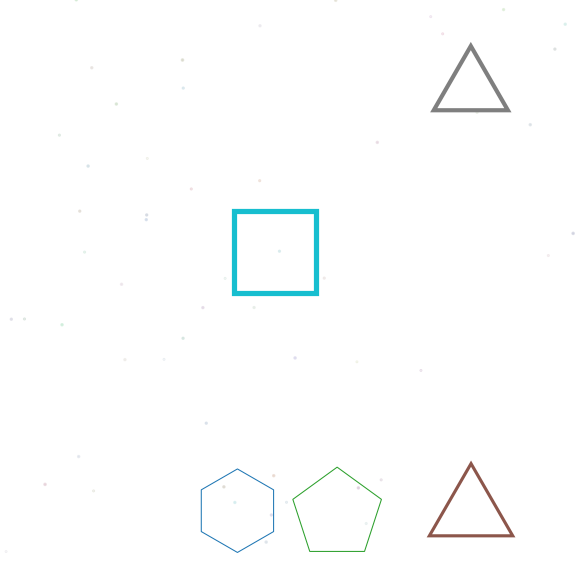[{"shape": "hexagon", "thickness": 0.5, "radius": 0.36, "center": [0.411, 0.115]}, {"shape": "pentagon", "thickness": 0.5, "radius": 0.4, "center": [0.584, 0.11]}, {"shape": "triangle", "thickness": 1.5, "radius": 0.42, "center": [0.816, 0.113]}, {"shape": "triangle", "thickness": 2, "radius": 0.37, "center": [0.815, 0.845]}, {"shape": "square", "thickness": 2.5, "radius": 0.36, "center": [0.476, 0.563]}]